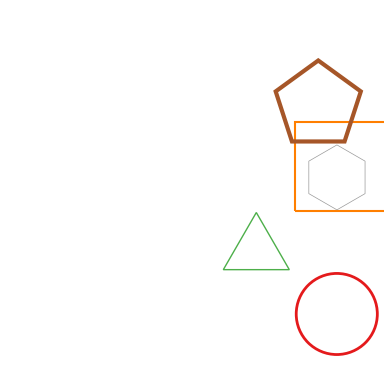[{"shape": "circle", "thickness": 2, "radius": 0.53, "center": [0.875, 0.184]}, {"shape": "triangle", "thickness": 1, "radius": 0.49, "center": [0.666, 0.349]}, {"shape": "square", "thickness": 1.5, "radius": 0.58, "center": [0.884, 0.568]}, {"shape": "pentagon", "thickness": 3, "radius": 0.58, "center": [0.827, 0.727]}, {"shape": "hexagon", "thickness": 0.5, "radius": 0.42, "center": [0.875, 0.539]}]